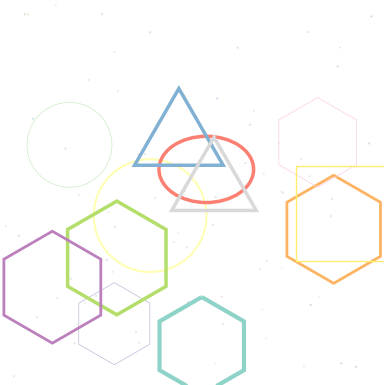[{"shape": "hexagon", "thickness": 3, "radius": 0.63, "center": [0.524, 0.102]}, {"shape": "circle", "thickness": 1.5, "radius": 0.73, "center": [0.39, 0.44]}, {"shape": "hexagon", "thickness": 0.5, "radius": 0.53, "center": [0.297, 0.159]}, {"shape": "oval", "thickness": 2.5, "radius": 0.61, "center": [0.536, 0.56]}, {"shape": "triangle", "thickness": 2.5, "radius": 0.66, "center": [0.465, 0.637]}, {"shape": "hexagon", "thickness": 2, "radius": 0.7, "center": [0.867, 0.404]}, {"shape": "hexagon", "thickness": 2.5, "radius": 0.74, "center": [0.303, 0.33]}, {"shape": "hexagon", "thickness": 0.5, "radius": 0.58, "center": [0.825, 0.63]}, {"shape": "triangle", "thickness": 2.5, "radius": 0.63, "center": [0.556, 0.517]}, {"shape": "hexagon", "thickness": 2, "radius": 0.73, "center": [0.136, 0.254]}, {"shape": "circle", "thickness": 0.5, "radius": 0.55, "center": [0.18, 0.624]}, {"shape": "square", "thickness": 1, "radius": 0.61, "center": [0.891, 0.446]}]